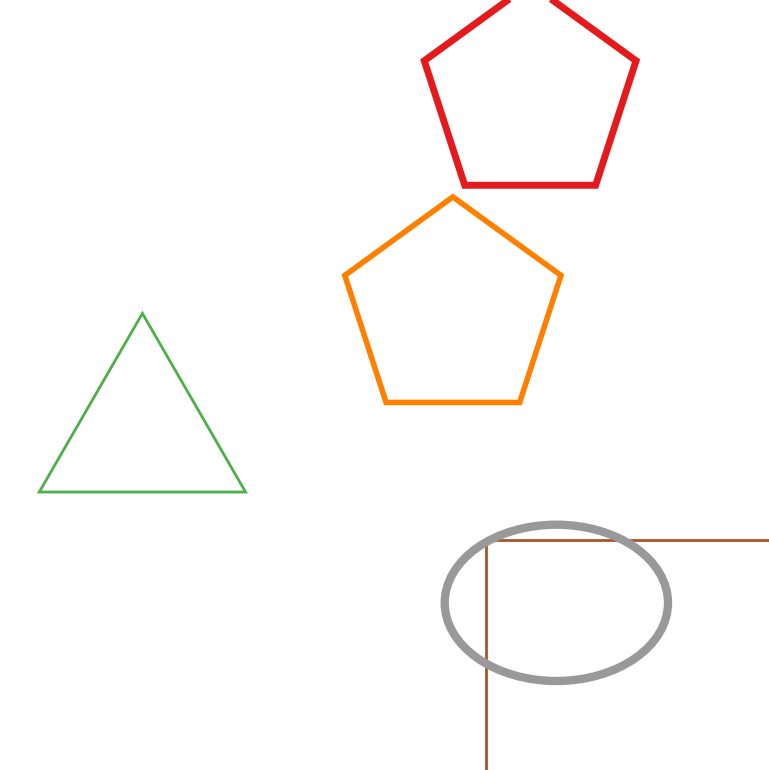[{"shape": "pentagon", "thickness": 2.5, "radius": 0.72, "center": [0.689, 0.876]}, {"shape": "triangle", "thickness": 1, "radius": 0.77, "center": [0.185, 0.438]}, {"shape": "pentagon", "thickness": 2, "radius": 0.74, "center": [0.588, 0.597]}, {"shape": "square", "thickness": 1, "radius": 0.99, "center": [0.829, 0.1]}, {"shape": "oval", "thickness": 3, "radius": 0.73, "center": [0.723, 0.217]}]